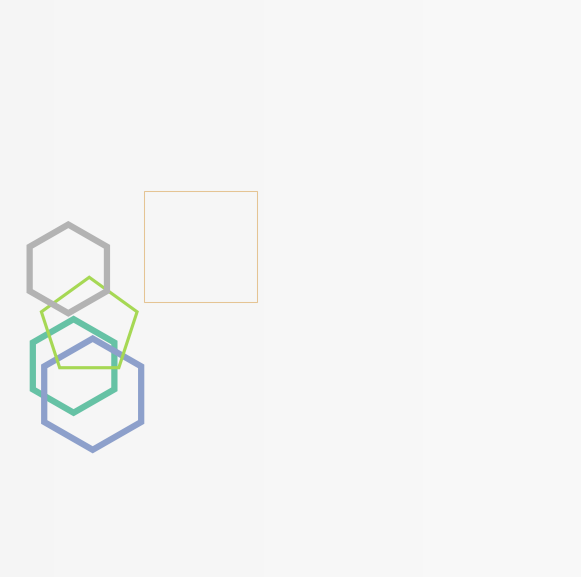[{"shape": "hexagon", "thickness": 3, "radius": 0.41, "center": [0.127, 0.365]}, {"shape": "hexagon", "thickness": 3, "radius": 0.48, "center": [0.159, 0.317]}, {"shape": "pentagon", "thickness": 1.5, "radius": 0.43, "center": [0.154, 0.432]}, {"shape": "square", "thickness": 0.5, "radius": 0.48, "center": [0.345, 0.572]}, {"shape": "hexagon", "thickness": 3, "radius": 0.38, "center": [0.118, 0.534]}]